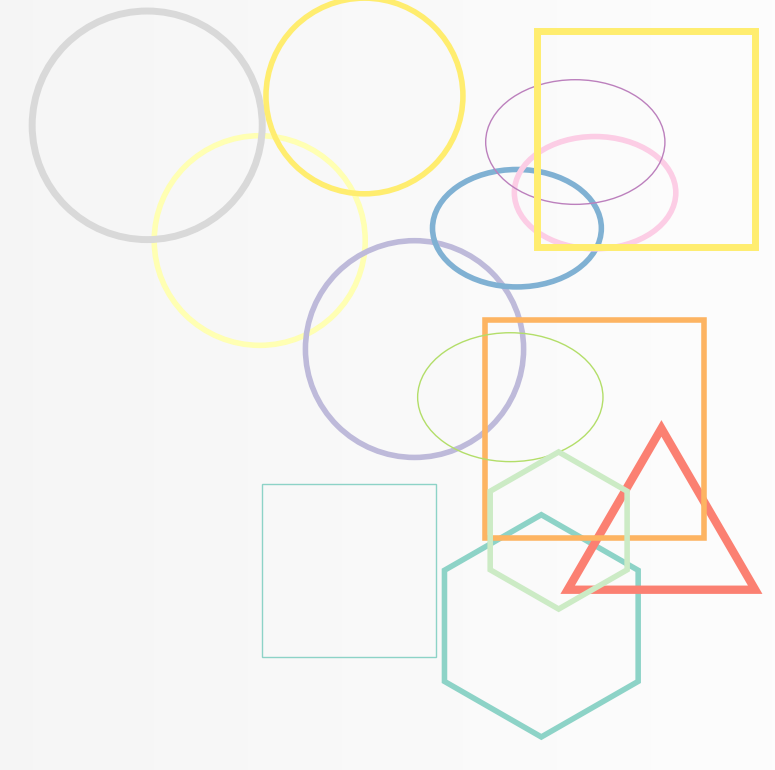[{"shape": "square", "thickness": 0.5, "radius": 0.56, "center": [0.45, 0.259]}, {"shape": "hexagon", "thickness": 2, "radius": 0.72, "center": [0.698, 0.187]}, {"shape": "circle", "thickness": 2, "radius": 0.68, "center": [0.335, 0.688]}, {"shape": "circle", "thickness": 2, "radius": 0.7, "center": [0.535, 0.547]}, {"shape": "triangle", "thickness": 3, "radius": 0.7, "center": [0.853, 0.304]}, {"shape": "oval", "thickness": 2, "radius": 0.54, "center": [0.667, 0.704]}, {"shape": "square", "thickness": 2, "radius": 0.71, "center": [0.767, 0.443]}, {"shape": "oval", "thickness": 0.5, "radius": 0.6, "center": [0.658, 0.484]}, {"shape": "oval", "thickness": 2, "radius": 0.52, "center": [0.768, 0.75]}, {"shape": "circle", "thickness": 2.5, "radius": 0.74, "center": [0.19, 0.837]}, {"shape": "oval", "thickness": 0.5, "radius": 0.58, "center": [0.742, 0.816]}, {"shape": "hexagon", "thickness": 2, "radius": 0.51, "center": [0.721, 0.311]}, {"shape": "circle", "thickness": 2, "radius": 0.64, "center": [0.47, 0.875]}, {"shape": "square", "thickness": 2.5, "radius": 0.7, "center": [0.833, 0.819]}]